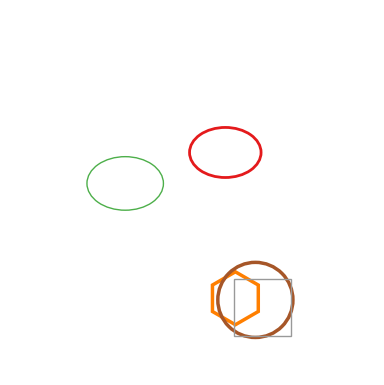[{"shape": "oval", "thickness": 2, "radius": 0.46, "center": [0.585, 0.604]}, {"shape": "oval", "thickness": 1, "radius": 0.5, "center": [0.325, 0.524]}, {"shape": "hexagon", "thickness": 2.5, "radius": 0.34, "center": [0.611, 0.225]}, {"shape": "circle", "thickness": 2.5, "radius": 0.49, "center": [0.663, 0.221]}, {"shape": "square", "thickness": 1, "radius": 0.37, "center": [0.682, 0.201]}]